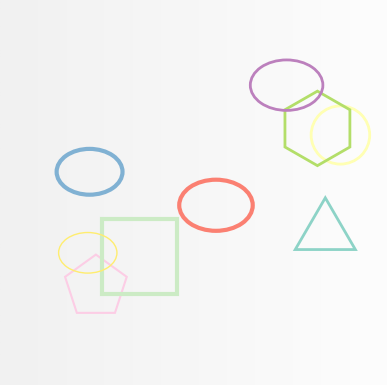[{"shape": "triangle", "thickness": 2, "radius": 0.45, "center": [0.839, 0.397]}, {"shape": "circle", "thickness": 2, "radius": 0.38, "center": [0.878, 0.649]}, {"shape": "oval", "thickness": 3, "radius": 0.47, "center": [0.557, 0.467]}, {"shape": "oval", "thickness": 3, "radius": 0.43, "center": [0.231, 0.554]}, {"shape": "hexagon", "thickness": 2, "radius": 0.48, "center": [0.819, 0.667]}, {"shape": "pentagon", "thickness": 1.5, "radius": 0.42, "center": [0.247, 0.255]}, {"shape": "oval", "thickness": 2, "radius": 0.47, "center": [0.74, 0.779]}, {"shape": "square", "thickness": 3, "radius": 0.48, "center": [0.36, 0.334]}, {"shape": "oval", "thickness": 1, "radius": 0.38, "center": [0.227, 0.343]}]